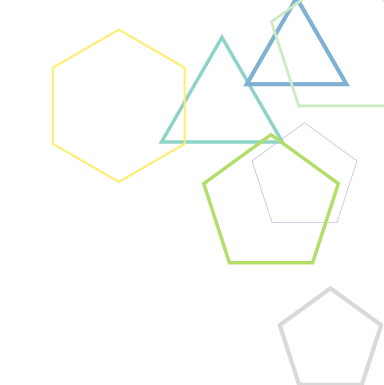[{"shape": "triangle", "thickness": 2.5, "radius": 0.91, "center": [0.577, 0.722]}, {"shape": "pentagon", "thickness": 0.5, "radius": 0.72, "center": [0.791, 0.538]}, {"shape": "triangle", "thickness": 3, "radius": 0.75, "center": [0.77, 0.856]}, {"shape": "pentagon", "thickness": 2.5, "radius": 0.92, "center": [0.704, 0.466]}, {"shape": "pentagon", "thickness": 3, "radius": 0.69, "center": [0.858, 0.113]}, {"shape": "pentagon", "thickness": 2, "radius": 0.98, "center": [0.89, 0.883]}, {"shape": "hexagon", "thickness": 1.5, "radius": 0.99, "center": [0.308, 0.725]}]